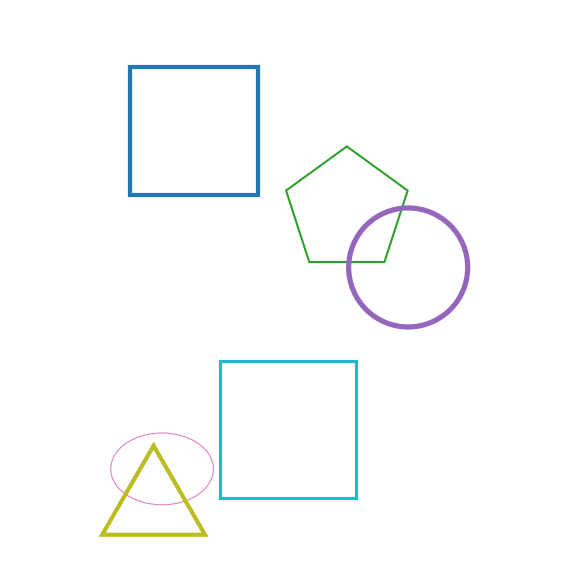[{"shape": "square", "thickness": 2, "radius": 0.55, "center": [0.336, 0.772]}, {"shape": "pentagon", "thickness": 1, "radius": 0.55, "center": [0.601, 0.635]}, {"shape": "circle", "thickness": 2.5, "radius": 0.52, "center": [0.707, 0.536]}, {"shape": "oval", "thickness": 0.5, "radius": 0.44, "center": [0.281, 0.187]}, {"shape": "triangle", "thickness": 2, "radius": 0.51, "center": [0.266, 0.125]}, {"shape": "square", "thickness": 1.5, "radius": 0.59, "center": [0.498, 0.255]}]